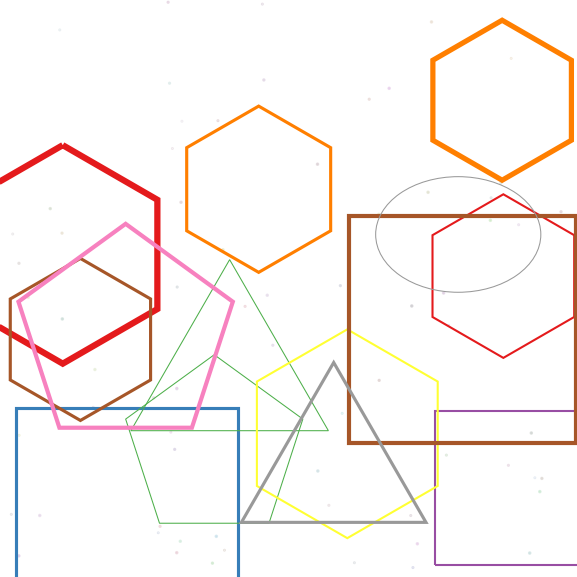[{"shape": "hexagon", "thickness": 1, "radius": 0.71, "center": [0.872, 0.521]}, {"shape": "hexagon", "thickness": 3, "radius": 0.95, "center": [0.109, 0.559]}, {"shape": "square", "thickness": 1.5, "radius": 0.96, "center": [0.22, 0.1]}, {"shape": "pentagon", "thickness": 0.5, "radius": 0.81, "center": [0.371, 0.224]}, {"shape": "triangle", "thickness": 0.5, "radius": 0.99, "center": [0.398, 0.352]}, {"shape": "square", "thickness": 1, "radius": 0.67, "center": [0.886, 0.155]}, {"shape": "hexagon", "thickness": 2.5, "radius": 0.69, "center": [0.87, 0.826]}, {"shape": "hexagon", "thickness": 1.5, "radius": 0.72, "center": [0.448, 0.671]}, {"shape": "hexagon", "thickness": 1, "radius": 0.9, "center": [0.601, 0.248]}, {"shape": "square", "thickness": 2, "radius": 0.98, "center": [0.801, 0.429]}, {"shape": "hexagon", "thickness": 1.5, "radius": 0.7, "center": [0.139, 0.411]}, {"shape": "pentagon", "thickness": 2, "radius": 0.98, "center": [0.218, 0.416]}, {"shape": "oval", "thickness": 0.5, "radius": 0.71, "center": [0.793, 0.593]}, {"shape": "triangle", "thickness": 1.5, "radius": 0.92, "center": [0.578, 0.187]}]